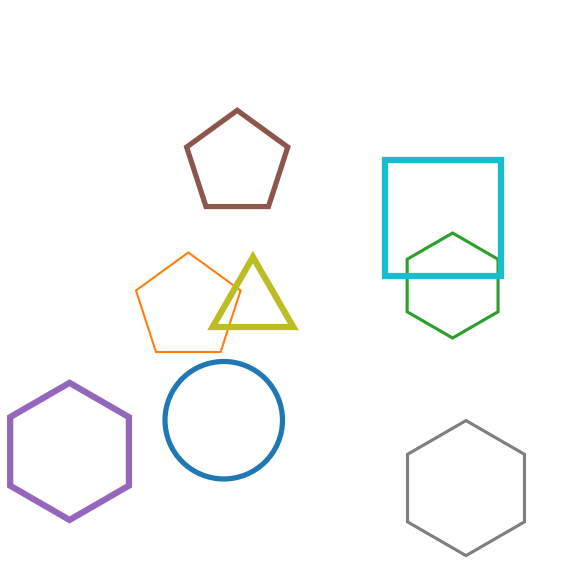[{"shape": "circle", "thickness": 2.5, "radius": 0.51, "center": [0.387, 0.271]}, {"shape": "pentagon", "thickness": 1, "radius": 0.48, "center": [0.326, 0.467]}, {"shape": "hexagon", "thickness": 1.5, "radius": 0.45, "center": [0.784, 0.505]}, {"shape": "hexagon", "thickness": 3, "radius": 0.59, "center": [0.12, 0.217]}, {"shape": "pentagon", "thickness": 2.5, "radius": 0.46, "center": [0.411, 0.716]}, {"shape": "hexagon", "thickness": 1.5, "radius": 0.58, "center": [0.807, 0.154]}, {"shape": "triangle", "thickness": 3, "radius": 0.4, "center": [0.438, 0.473]}, {"shape": "square", "thickness": 3, "radius": 0.5, "center": [0.767, 0.621]}]